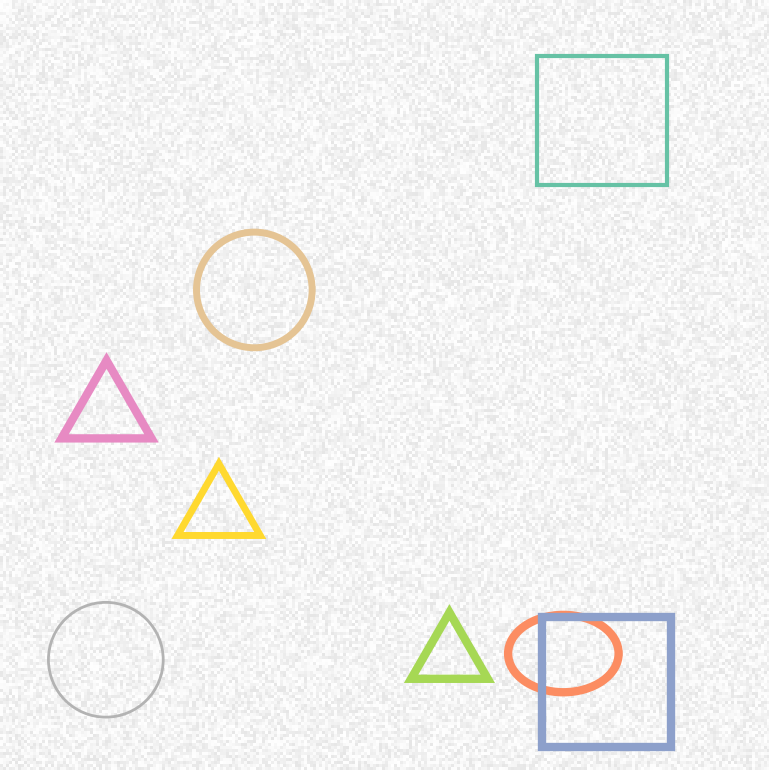[{"shape": "square", "thickness": 1.5, "radius": 0.42, "center": [0.782, 0.843]}, {"shape": "oval", "thickness": 3, "radius": 0.36, "center": [0.732, 0.151]}, {"shape": "square", "thickness": 3, "radius": 0.42, "center": [0.788, 0.114]}, {"shape": "triangle", "thickness": 3, "radius": 0.34, "center": [0.138, 0.464]}, {"shape": "triangle", "thickness": 3, "radius": 0.29, "center": [0.584, 0.147]}, {"shape": "triangle", "thickness": 2.5, "radius": 0.31, "center": [0.284, 0.336]}, {"shape": "circle", "thickness": 2.5, "radius": 0.38, "center": [0.33, 0.623]}, {"shape": "circle", "thickness": 1, "radius": 0.37, "center": [0.137, 0.143]}]